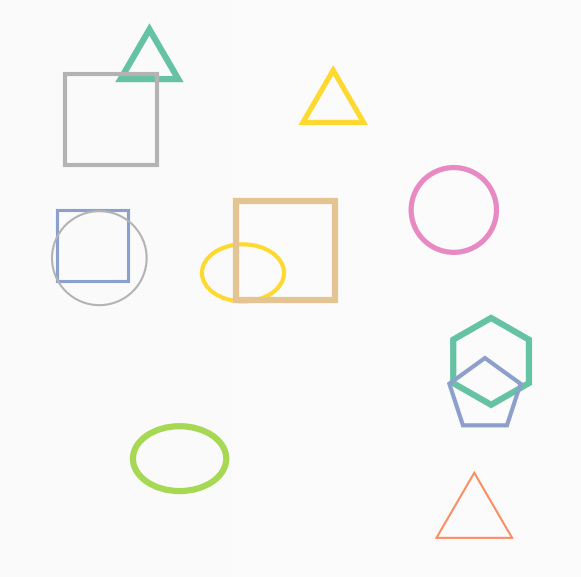[{"shape": "triangle", "thickness": 3, "radius": 0.29, "center": [0.257, 0.891]}, {"shape": "hexagon", "thickness": 3, "radius": 0.38, "center": [0.845, 0.373]}, {"shape": "triangle", "thickness": 1, "radius": 0.38, "center": [0.816, 0.105]}, {"shape": "square", "thickness": 1.5, "radius": 0.31, "center": [0.159, 0.574]}, {"shape": "pentagon", "thickness": 2, "radius": 0.32, "center": [0.834, 0.315]}, {"shape": "circle", "thickness": 2.5, "radius": 0.37, "center": [0.781, 0.636]}, {"shape": "oval", "thickness": 3, "radius": 0.4, "center": [0.309, 0.205]}, {"shape": "oval", "thickness": 2, "radius": 0.35, "center": [0.418, 0.527]}, {"shape": "triangle", "thickness": 2.5, "radius": 0.3, "center": [0.573, 0.817]}, {"shape": "square", "thickness": 3, "radius": 0.43, "center": [0.491, 0.565]}, {"shape": "circle", "thickness": 1, "radius": 0.41, "center": [0.171, 0.552]}, {"shape": "square", "thickness": 2, "radius": 0.4, "center": [0.191, 0.792]}]